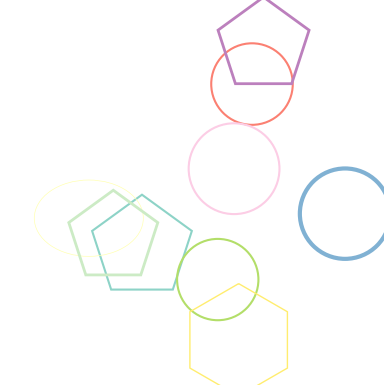[{"shape": "pentagon", "thickness": 1.5, "radius": 0.68, "center": [0.369, 0.358]}, {"shape": "oval", "thickness": 0.5, "radius": 0.71, "center": [0.231, 0.433]}, {"shape": "circle", "thickness": 1.5, "radius": 0.53, "center": [0.655, 0.782]}, {"shape": "circle", "thickness": 3, "radius": 0.59, "center": [0.896, 0.445]}, {"shape": "circle", "thickness": 1.5, "radius": 0.53, "center": [0.566, 0.274]}, {"shape": "circle", "thickness": 1.5, "radius": 0.59, "center": [0.608, 0.562]}, {"shape": "pentagon", "thickness": 2, "radius": 0.62, "center": [0.685, 0.883]}, {"shape": "pentagon", "thickness": 2, "radius": 0.61, "center": [0.294, 0.384]}, {"shape": "hexagon", "thickness": 1, "radius": 0.73, "center": [0.62, 0.117]}]